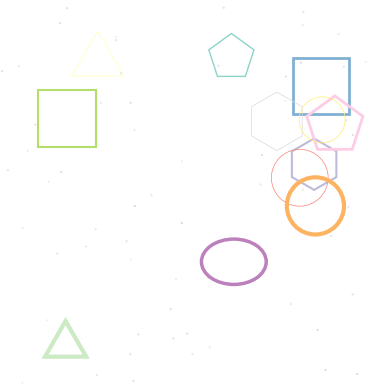[{"shape": "pentagon", "thickness": 1, "radius": 0.31, "center": [0.601, 0.851]}, {"shape": "triangle", "thickness": 0.5, "radius": 0.39, "center": [0.254, 0.842]}, {"shape": "hexagon", "thickness": 1.5, "radius": 0.33, "center": [0.816, 0.574]}, {"shape": "circle", "thickness": 0.5, "radius": 0.37, "center": [0.779, 0.538]}, {"shape": "square", "thickness": 2, "radius": 0.37, "center": [0.834, 0.776]}, {"shape": "circle", "thickness": 3, "radius": 0.37, "center": [0.819, 0.465]}, {"shape": "square", "thickness": 1.5, "radius": 0.37, "center": [0.174, 0.692]}, {"shape": "pentagon", "thickness": 2, "radius": 0.38, "center": [0.87, 0.674]}, {"shape": "hexagon", "thickness": 0.5, "radius": 0.38, "center": [0.719, 0.685]}, {"shape": "oval", "thickness": 2.5, "radius": 0.42, "center": [0.607, 0.32]}, {"shape": "triangle", "thickness": 3, "radius": 0.31, "center": [0.17, 0.104]}, {"shape": "circle", "thickness": 0.5, "radius": 0.3, "center": [0.837, 0.689]}]